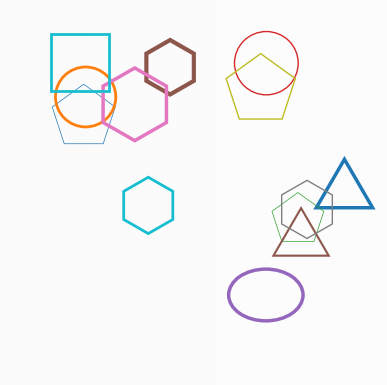[{"shape": "triangle", "thickness": 2.5, "radius": 0.42, "center": [0.889, 0.502]}, {"shape": "pentagon", "thickness": 0.5, "radius": 0.43, "center": [0.216, 0.696]}, {"shape": "circle", "thickness": 2, "radius": 0.39, "center": [0.221, 0.748]}, {"shape": "pentagon", "thickness": 0.5, "radius": 0.35, "center": [0.769, 0.429]}, {"shape": "circle", "thickness": 1, "radius": 0.41, "center": [0.687, 0.836]}, {"shape": "oval", "thickness": 2.5, "radius": 0.48, "center": [0.686, 0.234]}, {"shape": "triangle", "thickness": 1.5, "radius": 0.41, "center": [0.777, 0.377]}, {"shape": "hexagon", "thickness": 3, "radius": 0.35, "center": [0.439, 0.825]}, {"shape": "hexagon", "thickness": 2.5, "radius": 0.47, "center": [0.348, 0.729]}, {"shape": "hexagon", "thickness": 1, "radius": 0.38, "center": [0.792, 0.456]}, {"shape": "pentagon", "thickness": 1, "radius": 0.47, "center": [0.673, 0.767]}, {"shape": "hexagon", "thickness": 2, "radius": 0.37, "center": [0.383, 0.466]}, {"shape": "square", "thickness": 2, "radius": 0.37, "center": [0.206, 0.838]}]